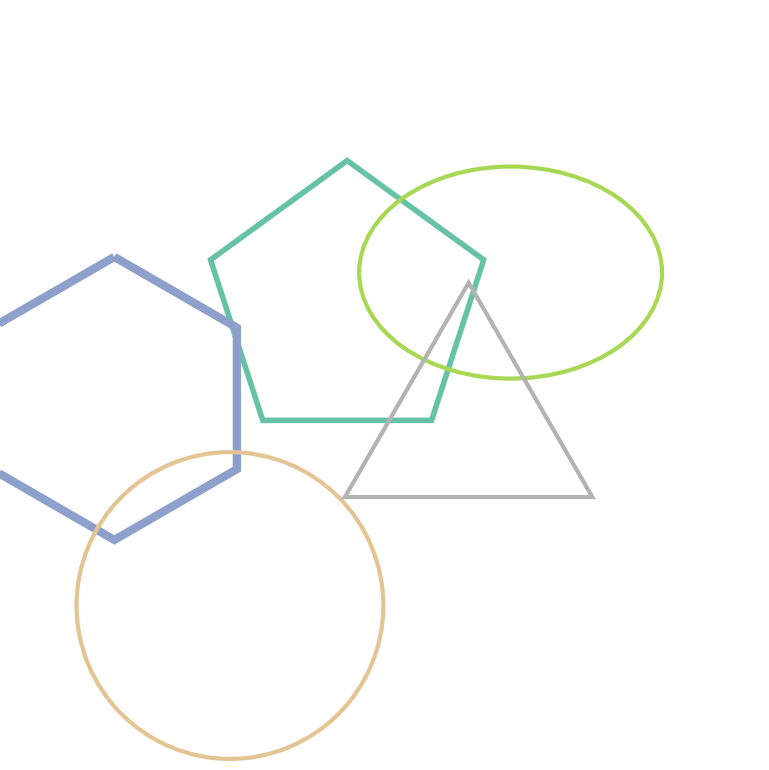[{"shape": "pentagon", "thickness": 2, "radius": 0.93, "center": [0.451, 0.605]}, {"shape": "hexagon", "thickness": 3, "radius": 0.92, "center": [0.149, 0.483]}, {"shape": "oval", "thickness": 1.5, "radius": 0.98, "center": [0.663, 0.646]}, {"shape": "circle", "thickness": 1.5, "radius": 1.0, "center": [0.299, 0.214]}, {"shape": "triangle", "thickness": 1.5, "radius": 0.93, "center": [0.609, 0.447]}]